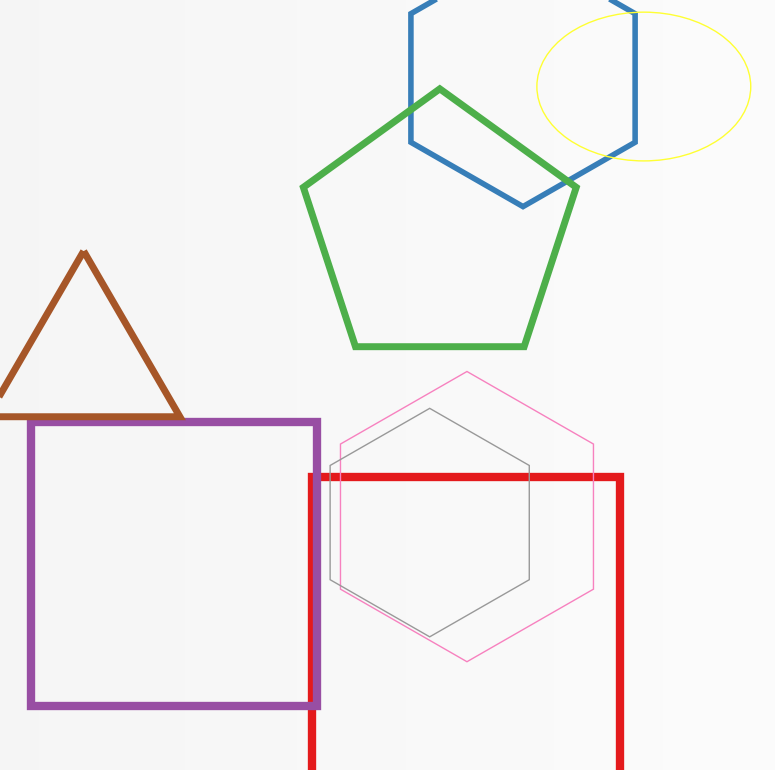[{"shape": "square", "thickness": 3, "radius": 0.99, "center": [0.601, 0.182]}, {"shape": "hexagon", "thickness": 2, "radius": 0.84, "center": [0.675, 0.899]}, {"shape": "pentagon", "thickness": 2.5, "radius": 0.93, "center": [0.567, 0.7]}, {"shape": "square", "thickness": 3, "radius": 0.92, "center": [0.225, 0.267]}, {"shape": "oval", "thickness": 0.5, "radius": 0.69, "center": [0.831, 0.888]}, {"shape": "triangle", "thickness": 2.5, "radius": 0.72, "center": [0.108, 0.53]}, {"shape": "hexagon", "thickness": 0.5, "radius": 0.94, "center": [0.603, 0.329]}, {"shape": "hexagon", "thickness": 0.5, "radius": 0.74, "center": [0.554, 0.321]}]